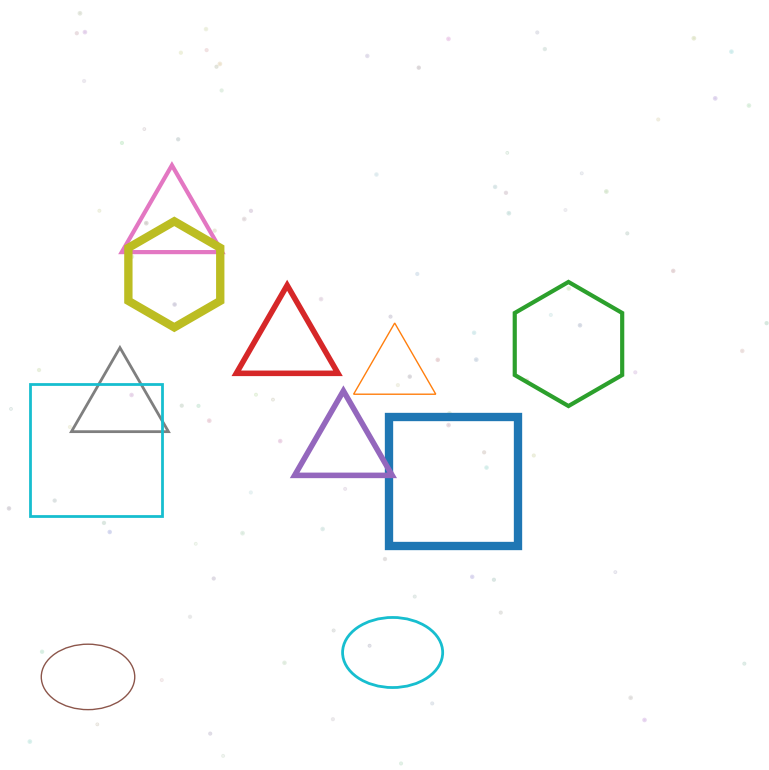[{"shape": "square", "thickness": 3, "radius": 0.42, "center": [0.589, 0.375]}, {"shape": "triangle", "thickness": 0.5, "radius": 0.31, "center": [0.513, 0.519]}, {"shape": "hexagon", "thickness": 1.5, "radius": 0.4, "center": [0.738, 0.553]}, {"shape": "triangle", "thickness": 2, "radius": 0.38, "center": [0.373, 0.553]}, {"shape": "triangle", "thickness": 2, "radius": 0.37, "center": [0.446, 0.419]}, {"shape": "oval", "thickness": 0.5, "radius": 0.3, "center": [0.114, 0.121]}, {"shape": "triangle", "thickness": 1.5, "radius": 0.38, "center": [0.223, 0.71]}, {"shape": "triangle", "thickness": 1, "radius": 0.36, "center": [0.156, 0.476]}, {"shape": "hexagon", "thickness": 3, "radius": 0.34, "center": [0.226, 0.644]}, {"shape": "square", "thickness": 1, "radius": 0.43, "center": [0.125, 0.415]}, {"shape": "oval", "thickness": 1, "radius": 0.33, "center": [0.51, 0.153]}]